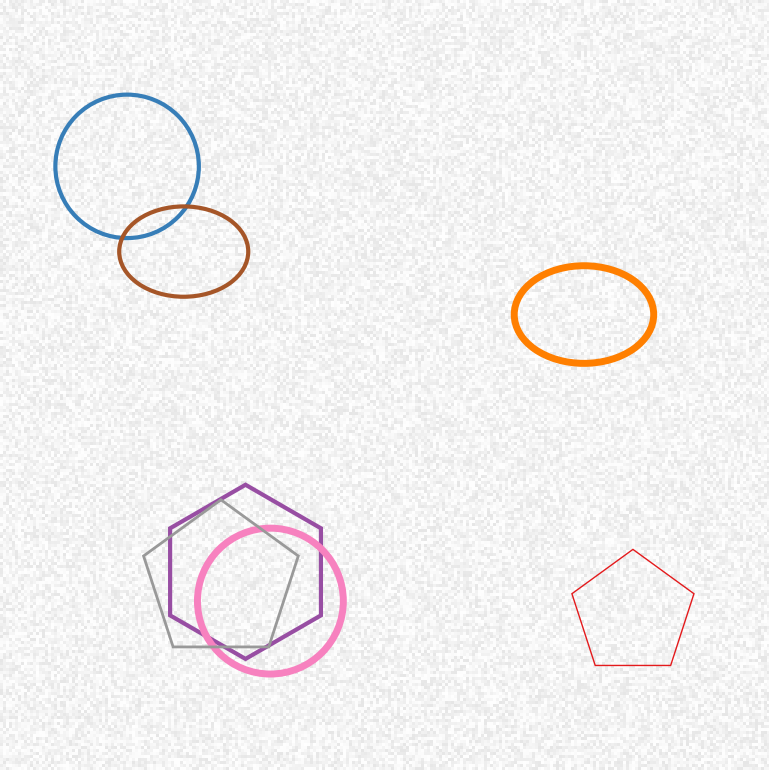[{"shape": "pentagon", "thickness": 0.5, "radius": 0.42, "center": [0.822, 0.203]}, {"shape": "circle", "thickness": 1.5, "radius": 0.47, "center": [0.165, 0.784]}, {"shape": "hexagon", "thickness": 1.5, "radius": 0.57, "center": [0.319, 0.257]}, {"shape": "oval", "thickness": 2.5, "radius": 0.45, "center": [0.758, 0.591]}, {"shape": "oval", "thickness": 1.5, "radius": 0.42, "center": [0.239, 0.673]}, {"shape": "circle", "thickness": 2.5, "radius": 0.47, "center": [0.351, 0.219]}, {"shape": "pentagon", "thickness": 1, "radius": 0.53, "center": [0.287, 0.245]}]